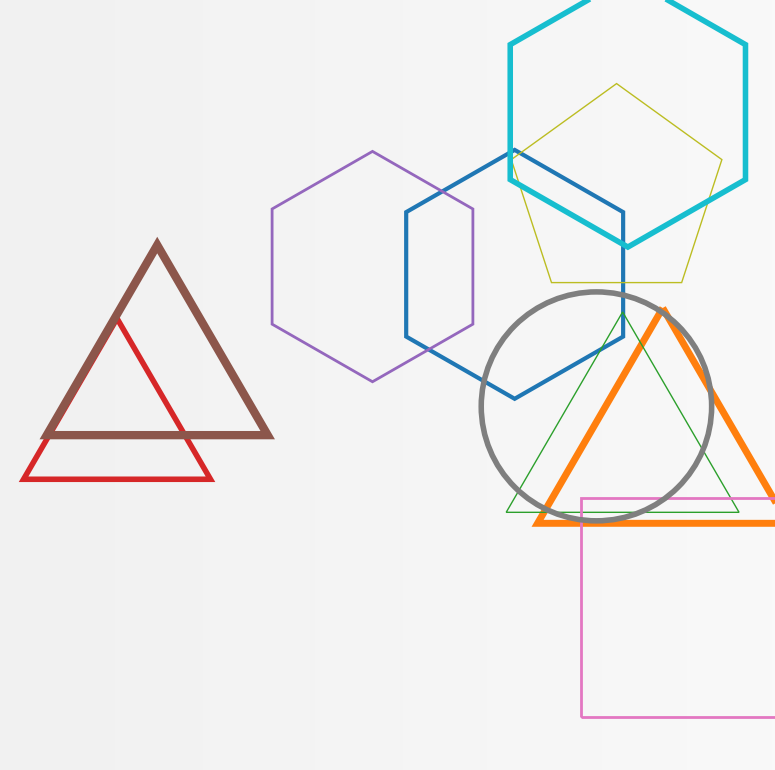[{"shape": "hexagon", "thickness": 1.5, "radius": 0.81, "center": [0.664, 0.644]}, {"shape": "triangle", "thickness": 2.5, "radius": 0.93, "center": [0.855, 0.414]}, {"shape": "triangle", "thickness": 0.5, "radius": 0.87, "center": [0.803, 0.421]}, {"shape": "triangle", "thickness": 2, "radius": 0.7, "center": [0.151, 0.447]}, {"shape": "hexagon", "thickness": 1, "radius": 0.75, "center": [0.481, 0.654]}, {"shape": "triangle", "thickness": 3, "radius": 0.82, "center": [0.203, 0.517]}, {"shape": "square", "thickness": 1, "radius": 0.71, "center": [0.893, 0.211]}, {"shape": "circle", "thickness": 2, "radius": 0.74, "center": [0.77, 0.472]}, {"shape": "pentagon", "thickness": 0.5, "radius": 0.71, "center": [0.796, 0.749]}, {"shape": "hexagon", "thickness": 2, "radius": 0.88, "center": [0.81, 0.854]}]